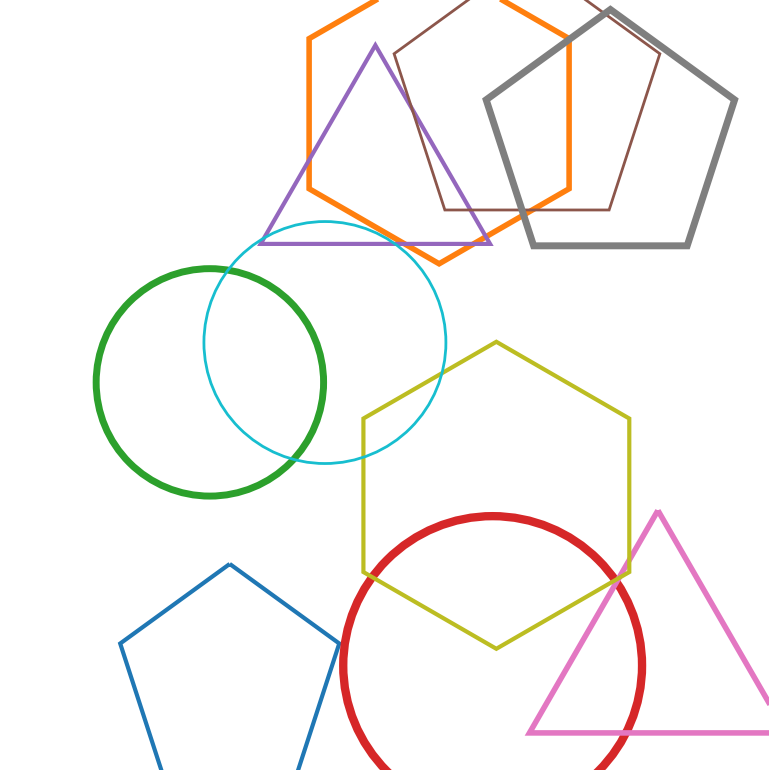[{"shape": "pentagon", "thickness": 1.5, "radius": 0.75, "center": [0.298, 0.118]}, {"shape": "hexagon", "thickness": 2, "radius": 0.97, "center": [0.57, 0.852]}, {"shape": "circle", "thickness": 2.5, "radius": 0.74, "center": [0.273, 0.503]}, {"shape": "circle", "thickness": 3, "radius": 0.97, "center": [0.64, 0.136]}, {"shape": "triangle", "thickness": 1.5, "radius": 0.86, "center": [0.487, 0.769]}, {"shape": "pentagon", "thickness": 1, "radius": 0.91, "center": [0.684, 0.874]}, {"shape": "triangle", "thickness": 2, "radius": 0.96, "center": [0.854, 0.144]}, {"shape": "pentagon", "thickness": 2.5, "radius": 0.85, "center": [0.793, 0.818]}, {"shape": "hexagon", "thickness": 1.5, "radius": 1.0, "center": [0.645, 0.357]}, {"shape": "circle", "thickness": 1, "radius": 0.79, "center": [0.422, 0.555]}]